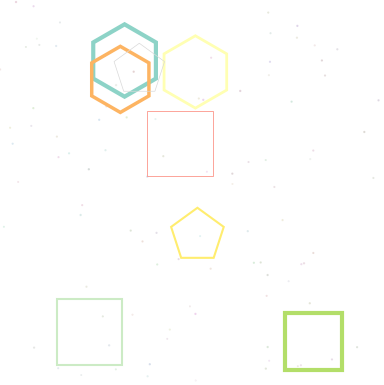[{"shape": "hexagon", "thickness": 3, "radius": 0.47, "center": [0.324, 0.843]}, {"shape": "hexagon", "thickness": 2, "radius": 0.47, "center": [0.507, 0.813]}, {"shape": "square", "thickness": 0.5, "radius": 0.43, "center": [0.467, 0.627]}, {"shape": "hexagon", "thickness": 2.5, "radius": 0.43, "center": [0.313, 0.794]}, {"shape": "square", "thickness": 3, "radius": 0.37, "center": [0.815, 0.112]}, {"shape": "pentagon", "thickness": 0.5, "radius": 0.34, "center": [0.362, 0.819]}, {"shape": "square", "thickness": 1.5, "radius": 0.42, "center": [0.232, 0.138]}, {"shape": "pentagon", "thickness": 1.5, "radius": 0.36, "center": [0.513, 0.388]}]